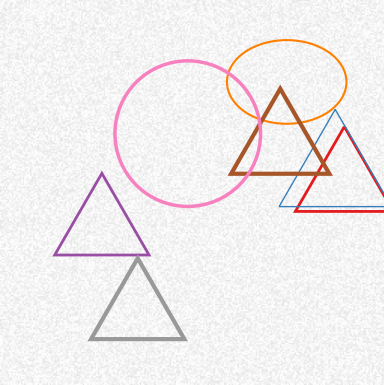[{"shape": "triangle", "thickness": 2, "radius": 0.73, "center": [0.894, 0.524]}, {"shape": "triangle", "thickness": 1, "radius": 0.84, "center": [0.871, 0.548]}, {"shape": "triangle", "thickness": 2, "radius": 0.71, "center": [0.265, 0.408]}, {"shape": "oval", "thickness": 1.5, "radius": 0.78, "center": [0.745, 0.787]}, {"shape": "triangle", "thickness": 3, "radius": 0.74, "center": [0.728, 0.622]}, {"shape": "circle", "thickness": 2.5, "radius": 0.95, "center": [0.488, 0.653]}, {"shape": "triangle", "thickness": 3, "radius": 0.7, "center": [0.358, 0.189]}]